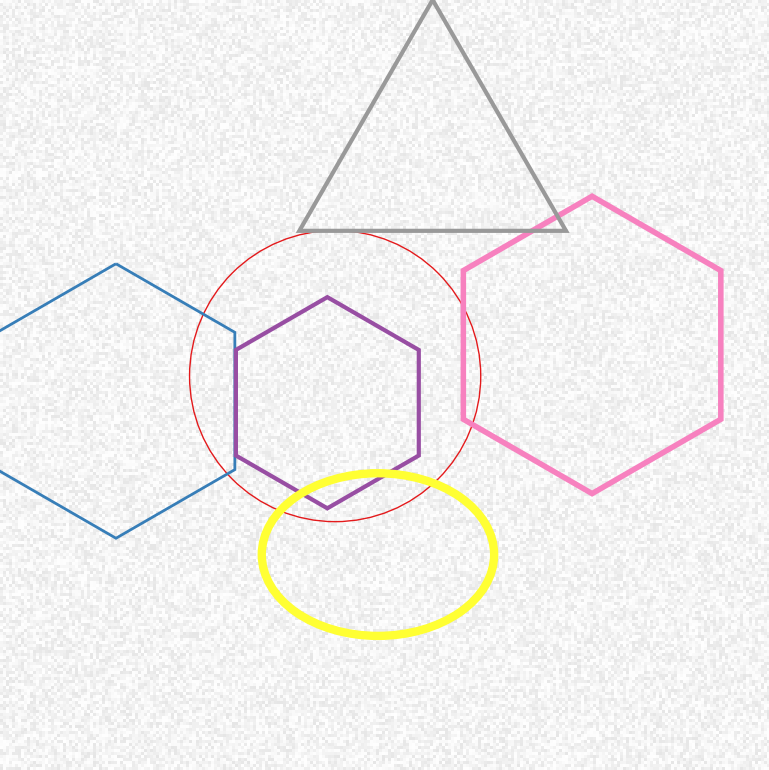[{"shape": "circle", "thickness": 0.5, "radius": 0.95, "center": [0.435, 0.512]}, {"shape": "hexagon", "thickness": 1, "radius": 0.89, "center": [0.151, 0.479]}, {"shape": "hexagon", "thickness": 1.5, "radius": 0.69, "center": [0.425, 0.477]}, {"shape": "oval", "thickness": 3, "radius": 0.75, "center": [0.491, 0.28]}, {"shape": "hexagon", "thickness": 2, "radius": 0.97, "center": [0.769, 0.552]}, {"shape": "triangle", "thickness": 1.5, "radius": 1.0, "center": [0.562, 0.8]}]